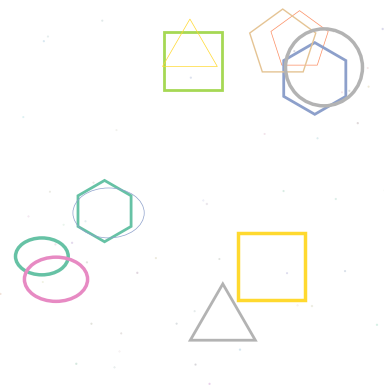[{"shape": "oval", "thickness": 2.5, "radius": 0.34, "center": [0.109, 0.334]}, {"shape": "hexagon", "thickness": 2, "radius": 0.4, "center": [0.272, 0.452]}, {"shape": "pentagon", "thickness": 0.5, "radius": 0.39, "center": [0.778, 0.894]}, {"shape": "hexagon", "thickness": 2, "radius": 0.47, "center": [0.818, 0.796]}, {"shape": "oval", "thickness": 0.5, "radius": 0.46, "center": [0.282, 0.447]}, {"shape": "oval", "thickness": 2.5, "radius": 0.41, "center": [0.145, 0.275]}, {"shape": "square", "thickness": 2, "radius": 0.38, "center": [0.501, 0.841]}, {"shape": "triangle", "thickness": 0.5, "radius": 0.41, "center": [0.493, 0.868]}, {"shape": "square", "thickness": 2.5, "radius": 0.43, "center": [0.704, 0.307]}, {"shape": "pentagon", "thickness": 1, "radius": 0.45, "center": [0.734, 0.886]}, {"shape": "circle", "thickness": 2.5, "radius": 0.5, "center": [0.842, 0.825]}, {"shape": "triangle", "thickness": 2, "radius": 0.49, "center": [0.579, 0.165]}]